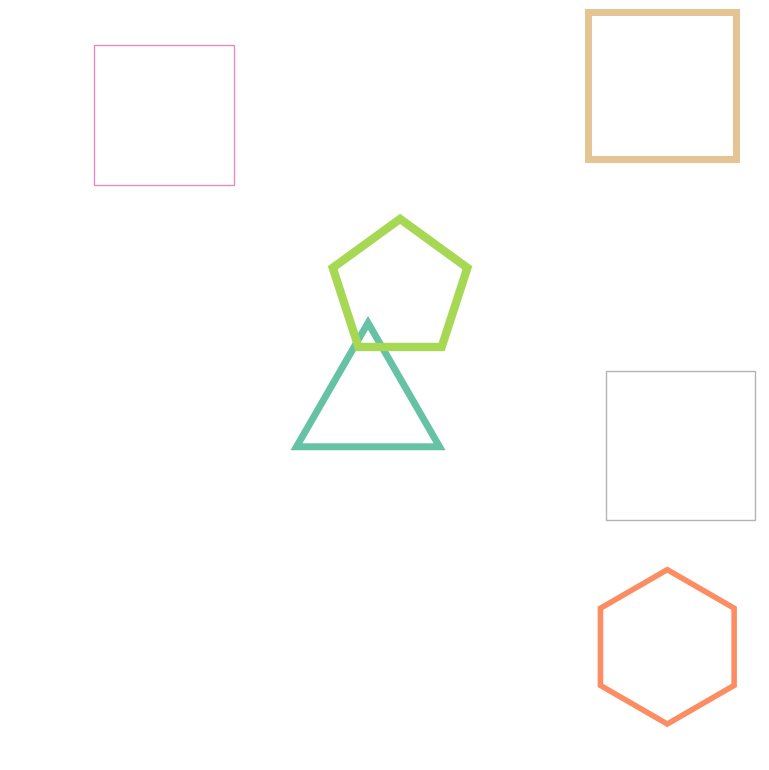[{"shape": "triangle", "thickness": 2.5, "radius": 0.54, "center": [0.478, 0.473]}, {"shape": "hexagon", "thickness": 2, "radius": 0.5, "center": [0.867, 0.16]}, {"shape": "square", "thickness": 0.5, "radius": 0.45, "center": [0.212, 0.851]}, {"shape": "pentagon", "thickness": 3, "radius": 0.46, "center": [0.52, 0.624]}, {"shape": "square", "thickness": 2.5, "radius": 0.48, "center": [0.859, 0.889]}, {"shape": "square", "thickness": 0.5, "radius": 0.49, "center": [0.884, 0.421]}]